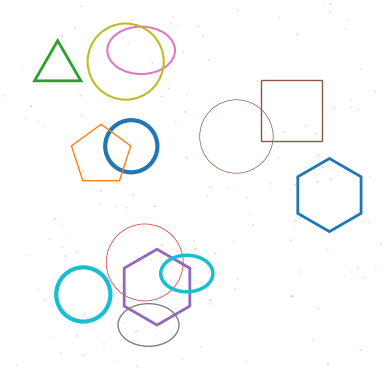[{"shape": "hexagon", "thickness": 2, "radius": 0.47, "center": [0.856, 0.493]}, {"shape": "circle", "thickness": 3, "radius": 0.34, "center": [0.341, 0.62]}, {"shape": "pentagon", "thickness": 1, "radius": 0.4, "center": [0.263, 0.596]}, {"shape": "triangle", "thickness": 2, "radius": 0.35, "center": [0.15, 0.825]}, {"shape": "circle", "thickness": 0.5, "radius": 0.5, "center": [0.376, 0.318]}, {"shape": "hexagon", "thickness": 2, "radius": 0.49, "center": [0.408, 0.254]}, {"shape": "square", "thickness": 1, "radius": 0.4, "center": [0.758, 0.713]}, {"shape": "circle", "thickness": 0.5, "radius": 0.48, "center": [0.614, 0.646]}, {"shape": "oval", "thickness": 1.5, "radius": 0.44, "center": [0.367, 0.869]}, {"shape": "oval", "thickness": 1, "radius": 0.4, "center": [0.386, 0.156]}, {"shape": "circle", "thickness": 1.5, "radius": 0.49, "center": [0.326, 0.84]}, {"shape": "oval", "thickness": 2.5, "radius": 0.34, "center": [0.485, 0.29]}, {"shape": "circle", "thickness": 3, "radius": 0.35, "center": [0.216, 0.235]}]